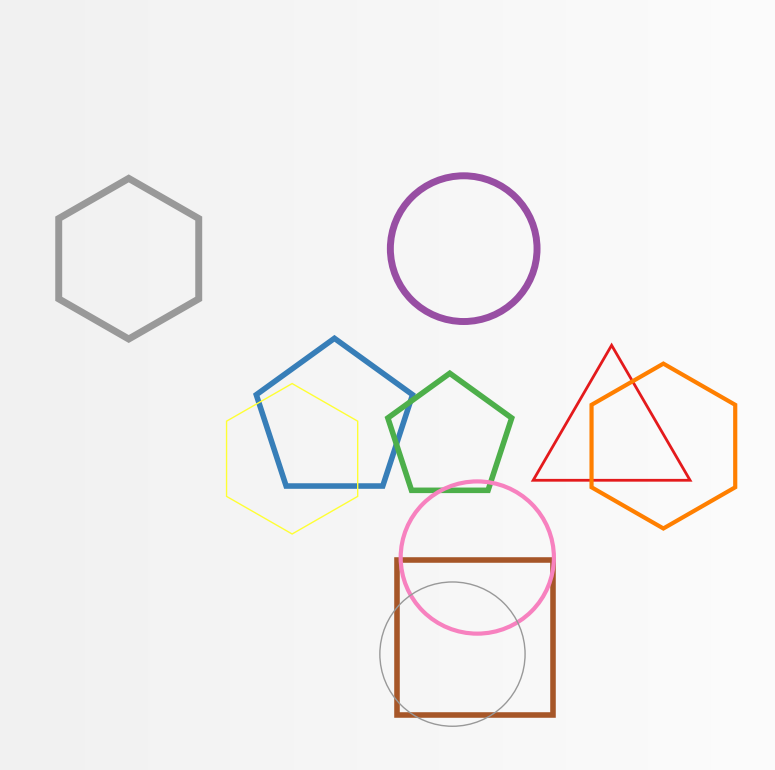[{"shape": "triangle", "thickness": 1, "radius": 0.58, "center": [0.789, 0.435]}, {"shape": "pentagon", "thickness": 2, "radius": 0.53, "center": [0.432, 0.455]}, {"shape": "pentagon", "thickness": 2, "radius": 0.42, "center": [0.58, 0.431]}, {"shape": "circle", "thickness": 2.5, "radius": 0.47, "center": [0.598, 0.677]}, {"shape": "hexagon", "thickness": 1.5, "radius": 0.54, "center": [0.856, 0.421]}, {"shape": "hexagon", "thickness": 0.5, "radius": 0.49, "center": [0.377, 0.404]}, {"shape": "square", "thickness": 2, "radius": 0.5, "center": [0.613, 0.172]}, {"shape": "circle", "thickness": 1.5, "radius": 0.49, "center": [0.616, 0.276]}, {"shape": "circle", "thickness": 0.5, "radius": 0.47, "center": [0.584, 0.15]}, {"shape": "hexagon", "thickness": 2.5, "radius": 0.52, "center": [0.166, 0.664]}]